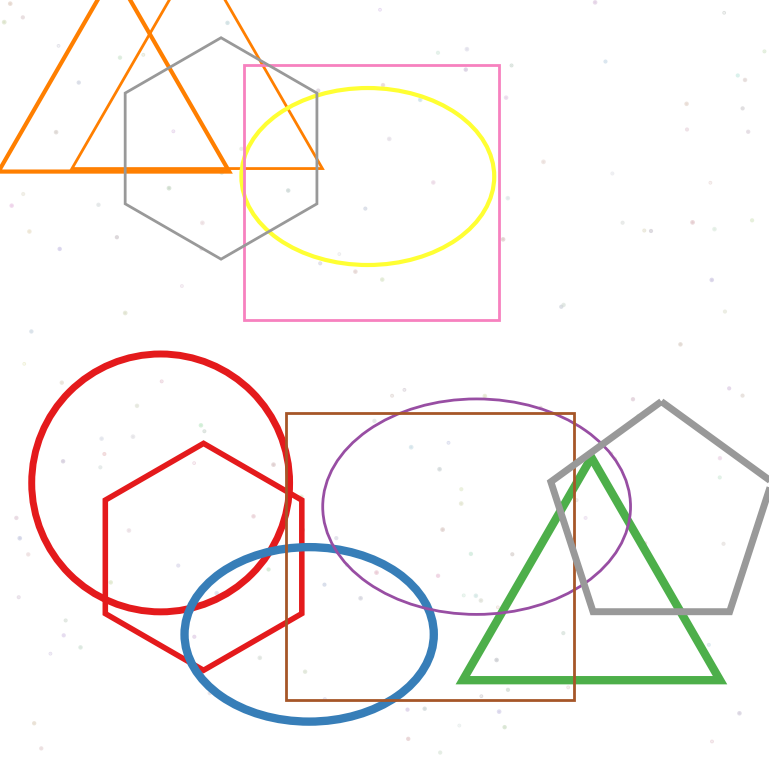[{"shape": "hexagon", "thickness": 2, "radius": 0.74, "center": [0.264, 0.277]}, {"shape": "circle", "thickness": 2.5, "radius": 0.84, "center": [0.209, 0.373]}, {"shape": "oval", "thickness": 3, "radius": 0.81, "center": [0.402, 0.176]}, {"shape": "triangle", "thickness": 3, "radius": 0.96, "center": [0.768, 0.213]}, {"shape": "oval", "thickness": 1, "radius": 1.0, "center": [0.619, 0.342]}, {"shape": "triangle", "thickness": 1.5, "radius": 0.86, "center": [0.148, 0.864]}, {"shape": "triangle", "thickness": 1, "radius": 0.94, "center": [0.256, 0.875]}, {"shape": "oval", "thickness": 1.5, "radius": 0.82, "center": [0.478, 0.771]}, {"shape": "square", "thickness": 1, "radius": 0.93, "center": [0.559, 0.277]}, {"shape": "square", "thickness": 1, "radius": 0.83, "center": [0.483, 0.75]}, {"shape": "pentagon", "thickness": 2.5, "radius": 0.75, "center": [0.859, 0.328]}, {"shape": "hexagon", "thickness": 1, "radius": 0.72, "center": [0.287, 0.807]}]